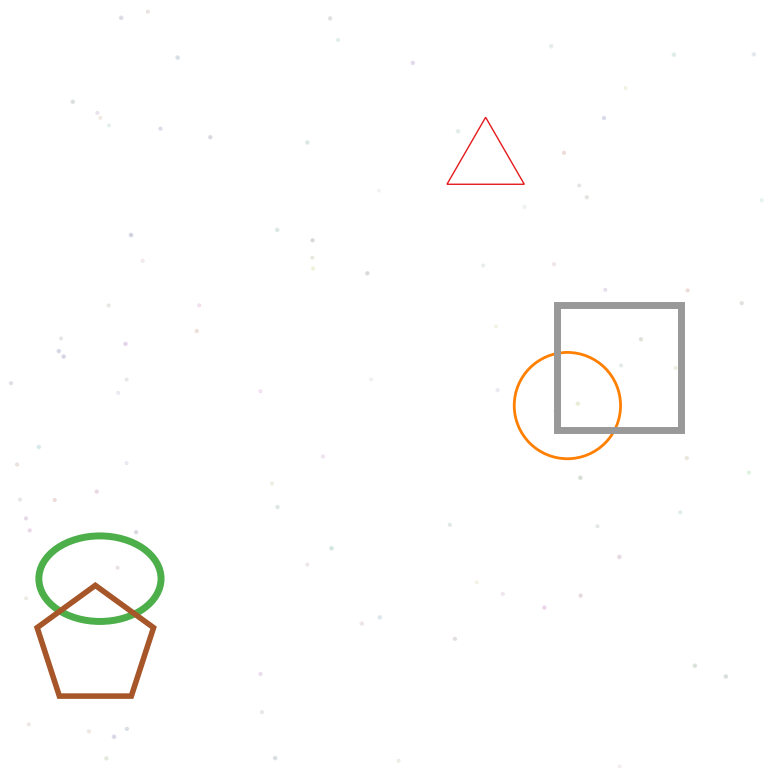[{"shape": "triangle", "thickness": 0.5, "radius": 0.29, "center": [0.631, 0.79]}, {"shape": "oval", "thickness": 2.5, "radius": 0.4, "center": [0.13, 0.248]}, {"shape": "circle", "thickness": 1, "radius": 0.35, "center": [0.737, 0.473]}, {"shape": "pentagon", "thickness": 2, "radius": 0.4, "center": [0.124, 0.16]}, {"shape": "square", "thickness": 2.5, "radius": 0.4, "center": [0.804, 0.523]}]